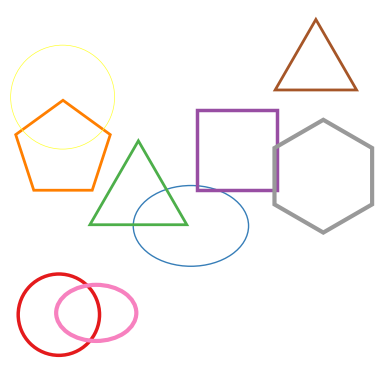[{"shape": "circle", "thickness": 2.5, "radius": 0.53, "center": [0.153, 0.183]}, {"shape": "oval", "thickness": 1, "radius": 0.75, "center": [0.496, 0.413]}, {"shape": "triangle", "thickness": 2, "radius": 0.73, "center": [0.359, 0.489]}, {"shape": "square", "thickness": 2.5, "radius": 0.52, "center": [0.616, 0.609]}, {"shape": "pentagon", "thickness": 2, "radius": 0.65, "center": [0.164, 0.61]}, {"shape": "circle", "thickness": 0.5, "radius": 0.68, "center": [0.163, 0.748]}, {"shape": "triangle", "thickness": 2, "radius": 0.61, "center": [0.82, 0.827]}, {"shape": "oval", "thickness": 3, "radius": 0.52, "center": [0.25, 0.187]}, {"shape": "hexagon", "thickness": 3, "radius": 0.73, "center": [0.84, 0.542]}]